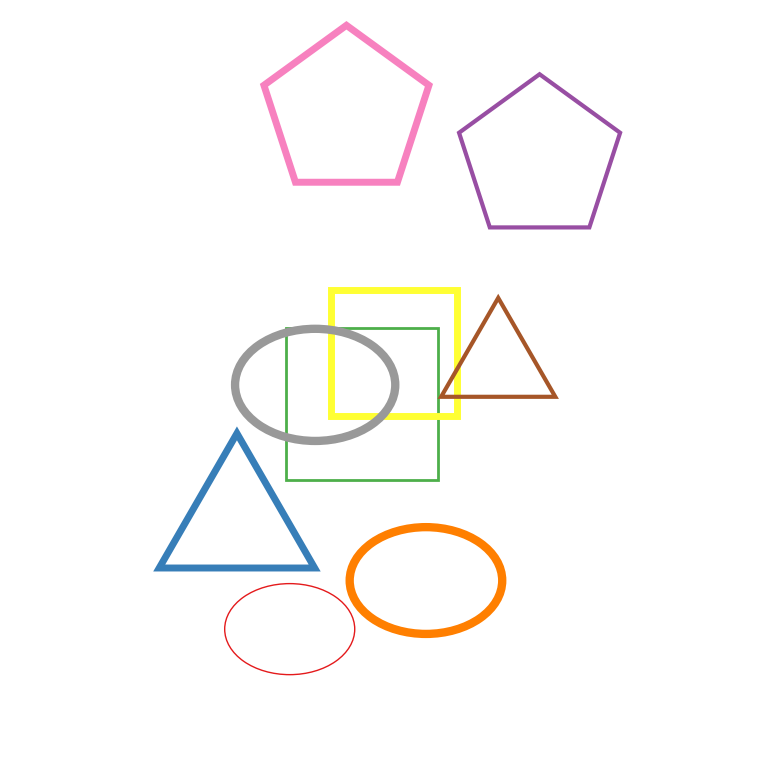[{"shape": "oval", "thickness": 0.5, "radius": 0.42, "center": [0.376, 0.183]}, {"shape": "triangle", "thickness": 2.5, "radius": 0.58, "center": [0.308, 0.321]}, {"shape": "square", "thickness": 1, "radius": 0.49, "center": [0.471, 0.475]}, {"shape": "pentagon", "thickness": 1.5, "radius": 0.55, "center": [0.701, 0.794]}, {"shape": "oval", "thickness": 3, "radius": 0.5, "center": [0.553, 0.246]}, {"shape": "square", "thickness": 2.5, "radius": 0.41, "center": [0.512, 0.541]}, {"shape": "triangle", "thickness": 1.5, "radius": 0.43, "center": [0.647, 0.527]}, {"shape": "pentagon", "thickness": 2.5, "radius": 0.56, "center": [0.45, 0.854]}, {"shape": "oval", "thickness": 3, "radius": 0.52, "center": [0.409, 0.5]}]